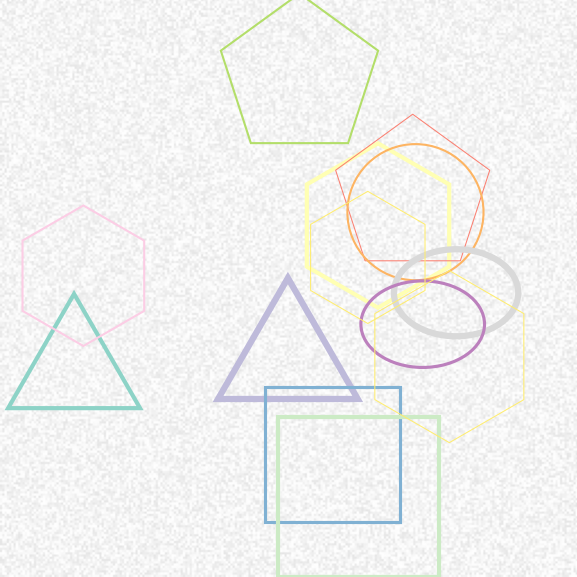[{"shape": "triangle", "thickness": 2, "radius": 0.66, "center": [0.128, 0.358]}, {"shape": "hexagon", "thickness": 2, "radius": 0.71, "center": [0.655, 0.609]}, {"shape": "triangle", "thickness": 3, "radius": 0.7, "center": [0.499, 0.378]}, {"shape": "pentagon", "thickness": 0.5, "radius": 0.7, "center": [0.715, 0.661]}, {"shape": "square", "thickness": 1.5, "radius": 0.59, "center": [0.576, 0.212]}, {"shape": "circle", "thickness": 1, "radius": 0.59, "center": [0.719, 0.632]}, {"shape": "pentagon", "thickness": 1, "radius": 0.72, "center": [0.519, 0.867]}, {"shape": "hexagon", "thickness": 1, "radius": 0.61, "center": [0.144, 0.522]}, {"shape": "oval", "thickness": 3, "radius": 0.54, "center": [0.79, 0.492]}, {"shape": "oval", "thickness": 1.5, "radius": 0.54, "center": [0.732, 0.438]}, {"shape": "square", "thickness": 2, "radius": 0.7, "center": [0.621, 0.138]}, {"shape": "hexagon", "thickness": 0.5, "radius": 0.57, "center": [0.637, 0.553]}, {"shape": "hexagon", "thickness": 0.5, "radius": 0.74, "center": [0.778, 0.382]}]